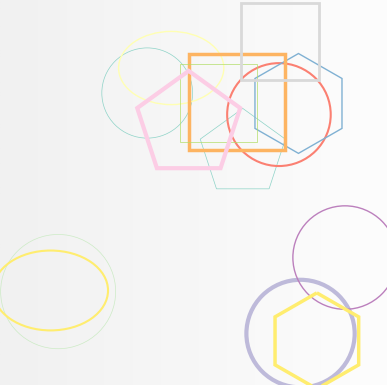[{"shape": "pentagon", "thickness": 0.5, "radius": 0.58, "center": [0.627, 0.603]}, {"shape": "circle", "thickness": 0.5, "radius": 0.59, "center": [0.38, 0.758]}, {"shape": "oval", "thickness": 1, "radius": 0.68, "center": [0.442, 0.823]}, {"shape": "circle", "thickness": 3, "radius": 0.7, "center": [0.776, 0.134]}, {"shape": "circle", "thickness": 1.5, "radius": 0.67, "center": [0.72, 0.702]}, {"shape": "hexagon", "thickness": 1, "radius": 0.65, "center": [0.77, 0.731]}, {"shape": "square", "thickness": 2.5, "radius": 0.62, "center": [0.611, 0.735]}, {"shape": "square", "thickness": 0.5, "radius": 0.5, "center": [0.564, 0.732]}, {"shape": "pentagon", "thickness": 3, "radius": 0.7, "center": [0.487, 0.676]}, {"shape": "square", "thickness": 2, "radius": 0.5, "center": [0.723, 0.893]}, {"shape": "circle", "thickness": 1, "radius": 0.67, "center": [0.89, 0.331]}, {"shape": "circle", "thickness": 0.5, "radius": 0.74, "center": [0.15, 0.243]}, {"shape": "hexagon", "thickness": 2.5, "radius": 0.62, "center": [0.818, 0.115]}, {"shape": "oval", "thickness": 1.5, "radius": 0.74, "center": [0.131, 0.246]}]